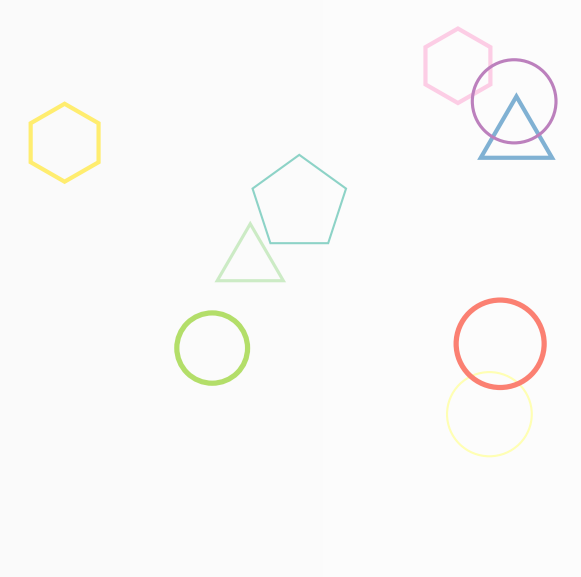[{"shape": "pentagon", "thickness": 1, "radius": 0.42, "center": [0.515, 0.646]}, {"shape": "circle", "thickness": 1, "radius": 0.36, "center": [0.842, 0.282]}, {"shape": "circle", "thickness": 2.5, "radius": 0.38, "center": [0.86, 0.404]}, {"shape": "triangle", "thickness": 2, "radius": 0.35, "center": [0.888, 0.761]}, {"shape": "circle", "thickness": 2.5, "radius": 0.3, "center": [0.365, 0.396]}, {"shape": "hexagon", "thickness": 2, "radius": 0.32, "center": [0.788, 0.885]}, {"shape": "circle", "thickness": 1.5, "radius": 0.36, "center": [0.885, 0.824]}, {"shape": "triangle", "thickness": 1.5, "radius": 0.33, "center": [0.431, 0.546]}, {"shape": "hexagon", "thickness": 2, "radius": 0.34, "center": [0.111, 0.752]}]